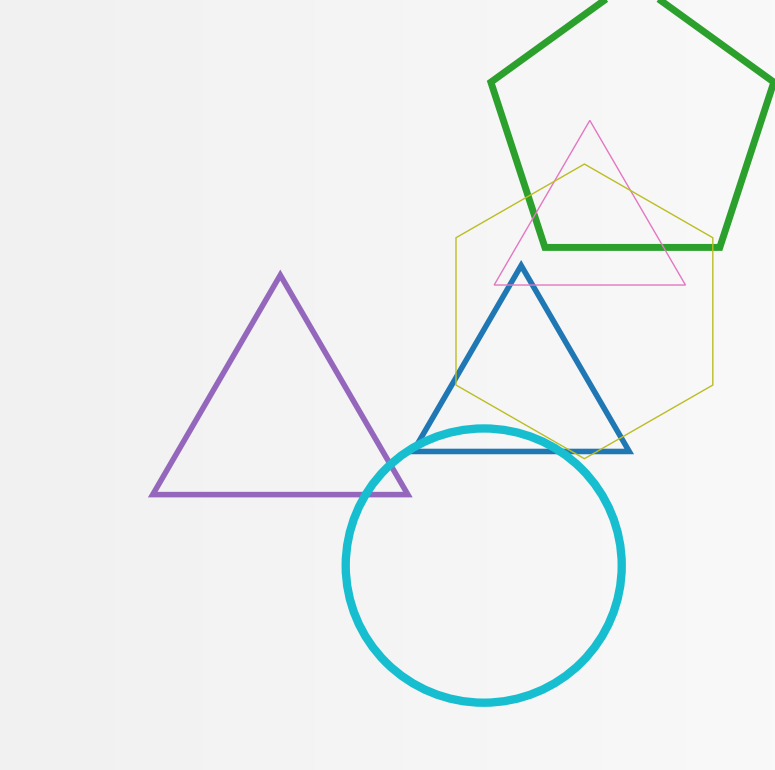[{"shape": "triangle", "thickness": 2, "radius": 0.8, "center": [0.672, 0.494]}, {"shape": "pentagon", "thickness": 2.5, "radius": 0.96, "center": [0.816, 0.834]}, {"shape": "triangle", "thickness": 2, "radius": 0.95, "center": [0.362, 0.453]}, {"shape": "triangle", "thickness": 0.5, "radius": 0.71, "center": [0.761, 0.701]}, {"shape": "hexagon", "thickness": 0.5, "radius": 0.96, "center": [0.754, 0.596]}, {"shape": "circle", "thickness": 3, "radius": 0.89, "center": [0.624, 0.265]}]